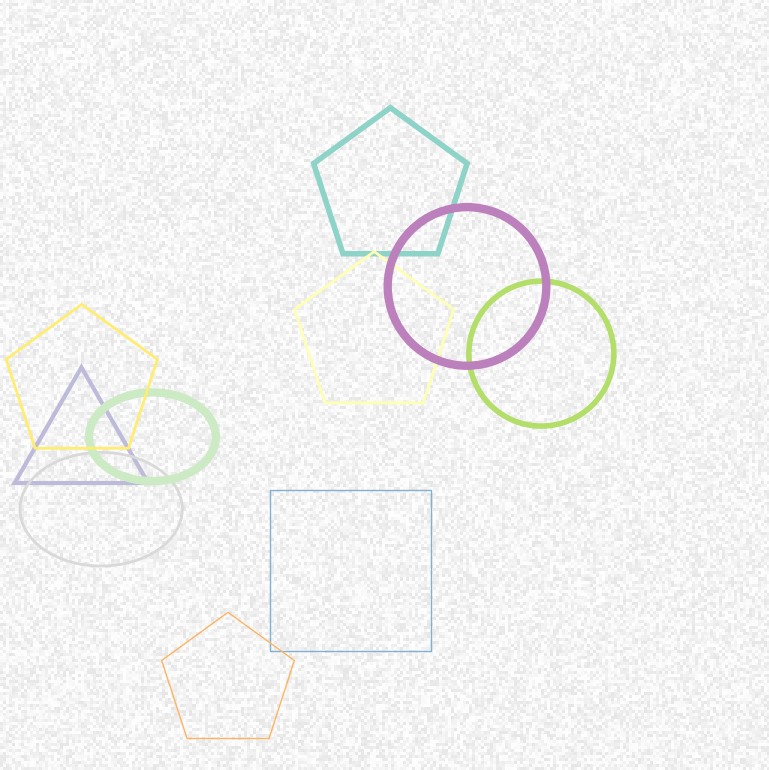[{"shape": "pentagon", "thickness": 2, "radius": 0.52, "center": [0.507, 0.755]}, {"shape": "pentagon", "thickness": 1, "radius": 0.54, "center": [0.486, 0.565]}, {"shape": "triangle", "thickness": 1.5, "radius": 0.5, "center": [0.106, 0.423]}, {"shape": "square", "thickness": 0.5, "radius": 0.52, "center": [0.455, 0.259]}, {"shape": "pentagon", "thickness": 0.5, "radius": 0.45, "center": [0.296, 0.114]}, {"shape": "circle", "thickness": 2, "radius": 0.47, "center": [0.703, 0.541]}, {"shape": "oval", "thickness": 1, "radius": 0.53, "center": [0.131, 0.339]}, {"shape": "circle", "thickness": 3, "radius": 0.51, "center": [0.607, 0.628]}, {"shape": "oval", "thickness": 3, "radius": 0.41, "center": [0.198, 0.433]}, {"shape": "pentagon", "thickness": 1, "radius": 0.52, "center": [0.106, 0.501]}]